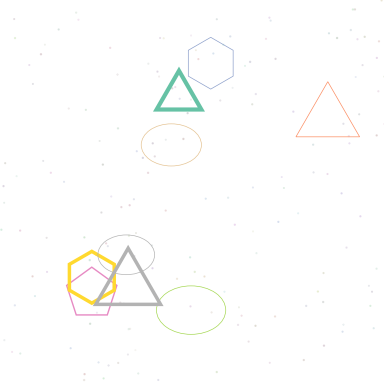[{"shape": "triangle", "thickness": 3, "radius": 0.34, "center": [0.465, 0.749]}, {"shape": "triangle", "thickness": 0.5, "radius": 0.48, "center": [0.851, 0.692]}, {"shape": "hexagon", "thickness": 0.5, "radius": 0.34, "center": [0.547, 0.836]}, {"shape": "pentagon", "thickness": 1, "radius": 0.34, "center": [0.238, 0.237]}, {"shape": "oval", "thickness": 0.5, "radius": 0.45, "center": [0.496, 0.195]}, {"shape": "hexagon", "thickness": 2.5, "radius": 0.34, "center": [0.238, 0.28]}, {"shape": "oval", "thickness": 0.5, "radius": 0.39, "center": [0.445, 0.624]}, {"shape": "triangle", "thickness": 2.5, "radius": 0.49, "center": [0.333, 0.258]}, {"shape": "oval", "thickness": 0.5, "radius": 0.37, "center": [0.328, 0.338]}]